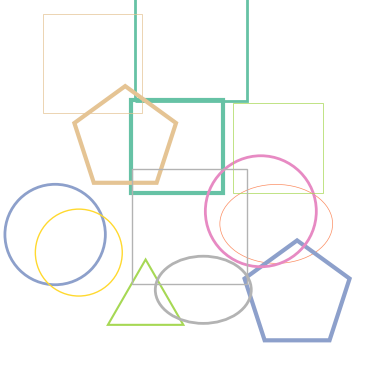[{"shape": "square", "thickness": 2, "radius": 0.72, "center": [0.496, 0.884]}, {"shape": "square", "thickness": 3, "radius": 0.6, "center": [0.46, 0.621]}, {"shape": "oval", "thickness": 0.5, "radius": 0.73, "center": [0.717, 0.418]}, {"shape": "circle", "thickness": 2, "radius": 0.65, "center": [0.143, 0.391]}, {"shape": "pentagon", "thickness": 3, "radius": 0.72, "center": [0.772, 0.232]}, {"shape": "circle", "thickness": 2, "radius": 0.72, "center": [0.677, 0.451]}, {"shape": "square", "thickness": 0.5, "radius": 0.59, "center": [0.721, 0.616]}, {"shape": "triangle", "thickness": 1.5, "radius": 0.57, "center": [0.378, 0.213]}, {"shape": "circle", "thickness": 1, "radius": 0.56, "center": [0.205, 0.344]}, {"shape": "square", "thickness": 0.5, "radius": 0.65, "center": [0.24, 0.835]}, {"shape": "pentagon", "thickness": 3, "radius": 0.69, "center": [0.325, 0.638]}, {"shape": "oval", "thickness": 2, "radius": 0.62, "center": [0.528, 0.247]}, {"shape": "square", "thickness": 1, "radius": 0.75, "center": [0.491, 0.411]}]